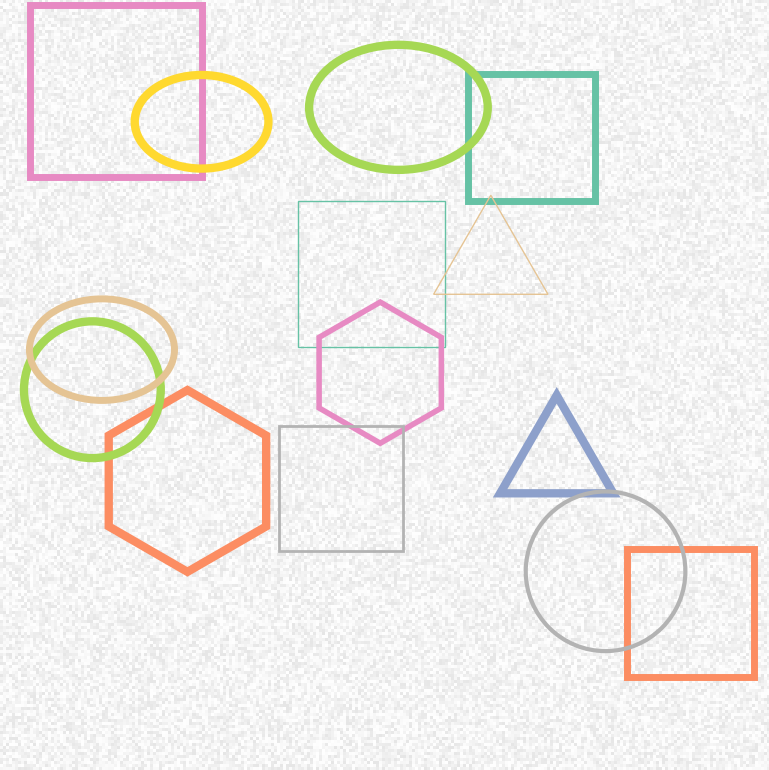[{"shape": "square", "thickness": 0.5, "radius": 0.47, "center": [0.482, 0.644]}, {"shape": "square", "thickness": 2.5, "radius": 0.41, "center": [0.69, 0.822]}, {"shape": "hexagon", "thickness": 3, "radius": 0.59, "center": [0.243, 0.375]}, {"shape": "square", "thickness": 2.5, "radius": 0.41, "center": [0.897, 0.204]}, {"shape": "triangle", "thickness": 3, "radius": 0.42, "center": [0.723, 0.402]}, {"shape": "square", "thickness": 2.5, "radius": 0.56, "center": [0.151, 0.882]}, {"shape": "hexagon", "thickness": 2, "radius": 0.46, "center": [0.494, 0.516]}, {"shape": "oval", "thickness": 3, "radius": 0.58, "center": [0.517, 0.861]}, {"shape": "circle", "thickness": 3, "radius": 0.44, "center": [0.12, 0.494]}, {"shape": "oval", "thickness": 3, "radius": 0.43, "center": [0.262, 0.842]}, {"shape": "triangle", "thickness": 0.5, "radius": 0.43, "center": [0.637, 0.661]}, {"shape": "oval", "thickness": 2.5, "radius": 0.47, "center": [0.132, 0.546]}, {"shape": "square", "thickness": 1, "radius": 0.4, "center": [0.443, 0.365]}, {"shape": "circle", "thickness": 1.5, "radius": 0.52, "center": [0.786, 0.258]}]